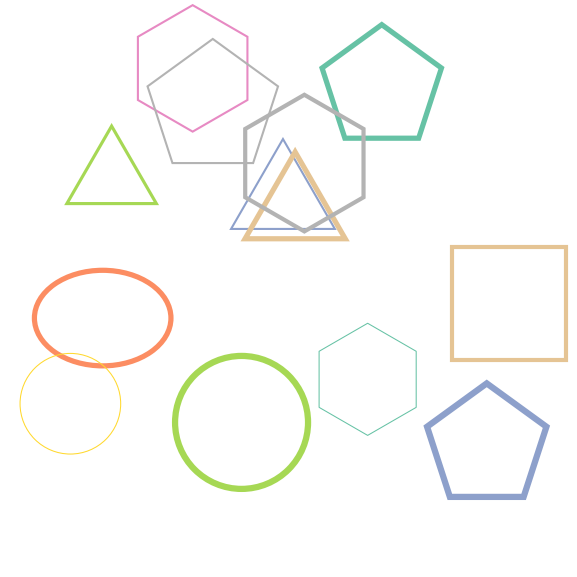[{"shape": "pentagon", "thickness": 2.5, "radius": 0.54, "center": [0.661, 0.848]}, {"shape": "hexagon", "thickness": 0.5, "radius": 0.49, "center": [0.637, 0.342]}, {"shape": "oval", "thickness": 2.5, "radius": 0.59, "center": [0.178, 0.448]}, {"shape": "pentagon", "thickness": 3, "radius": 0.54, "center": [0.843, 0.227]}, {"shape": "triangle", "thickness": 1, "radius": 0.52, "center": [0.49, 0.655]}, {"shape": "hexagon", "thickness": 1, "radius": 0.55, "center": [0.334, 0.881]}, {"shape": "circle", "thickness": 3, "radius": 0.58, "center": [0.418, 0.268]}, {"shape": "triangle", "thickness": 1.5, "radius": 0.45, "center": [0.193, 0.691]}, {"shape": "circle", "thickness": 0.5, "radius": 0.44, "center": [0.122, 0.3]}, {"shape": "square", "thickness": 2, "radius": 0.49, "center": [0.881, 0.474]}, {"shape": "triangle", "thickness": 2.5, "radius": 0.5, "center": [0.511, 0.636]}, {"shape": "hexagon", "thickness": 2, "radius": 0.59, "center": [0.527, 0.717]}, {"shape": "pentagon", "thickness": 1, "radius": 0.59, "center": [0.368, 0.813]}]